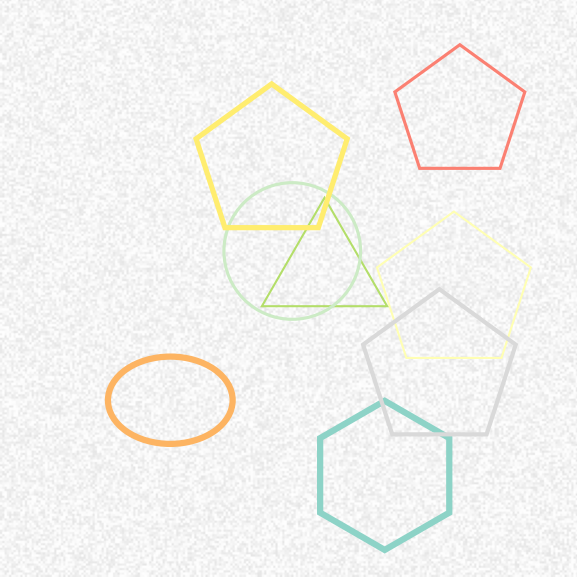[{"shape": "hexagon", "thickness": 3, "radius": 0.65, "center": [0.666, 0.176]}, {"shape": "pentagon", "thickness": 1, "radius": 0.7, "center": [0.786, 0.493]}, {"shape": "pentagon", "thickness": 1.5, "radius": 0.59, "center": [0.796, 0.803]}, {"shape": "oval", "thickness": 3, "radius": 0.54, "center": [0.295, 0.306]}, {"shape": "triangle", "thickness": 1, "radius": 0.63, "center": [0.562, 0.532]}, {"shape": "pentagon", "thickness": 2, "radius": 0.69, "center": [0.761, 0.359]}, {"shape": "circle", "thickness": 1.5, "radius": 0.59, "center": [0.506, 0.564]}, {"shape": "pentagon", "thickness": 2.5, "radius": 0.69, "center": [0.47, 0.716]}]